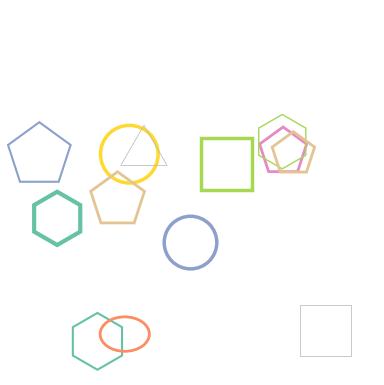[{"shape": "hexagon", "thickness": 3, "radius": 0.35, "center": [0.149, 0.433]}, {"shape": "hexagon", "thickness": 1.5, "radius": 0.37, "center": [0.253, 0.113]}, {"shape": "oval", "thickness": 2, "radius": 0.32, "center": [0.324, 0.132]}, {"shape": "pentagon", "thickness": 1.5, "radius": 0.43, "center": [0.102, 0.597]}, {"shape": "circle", "thickness": 2.5, "radius": 0.34, "center": [0.495, 0.37]}, {"shape": "pentagon", "thickness": 2, "radius": 0.32, "center": [0.735, 0.606]}, {"shape": "square", "thickness": 2.5, "radius": 0.33, "center": [0.589, 0.574]}, {"shape": "hexagon", "thickness": 1, "radius": 0.35, "center": [0.733, 0.632]}, {"shape": "circle", "thickness": 2.5, "radius": 0.37, "center": [0.336, 0.6]}, {"shape": "pentagon", "thickness": 2, "radius": 0.29, "center": [0.762, 0.6]}, {"shape": "pentagon", "thickness": 2, "radius": 0.37, "center": [0.305, 0.48]}, {"shape": "square", "thickness": 0.5, "radius": 0.33, "center": [0.846, 0.141]}, {"shape": "triangle", "thickness": 0.5, "radius": 0.35, "center": [0.374, 0.605]}]